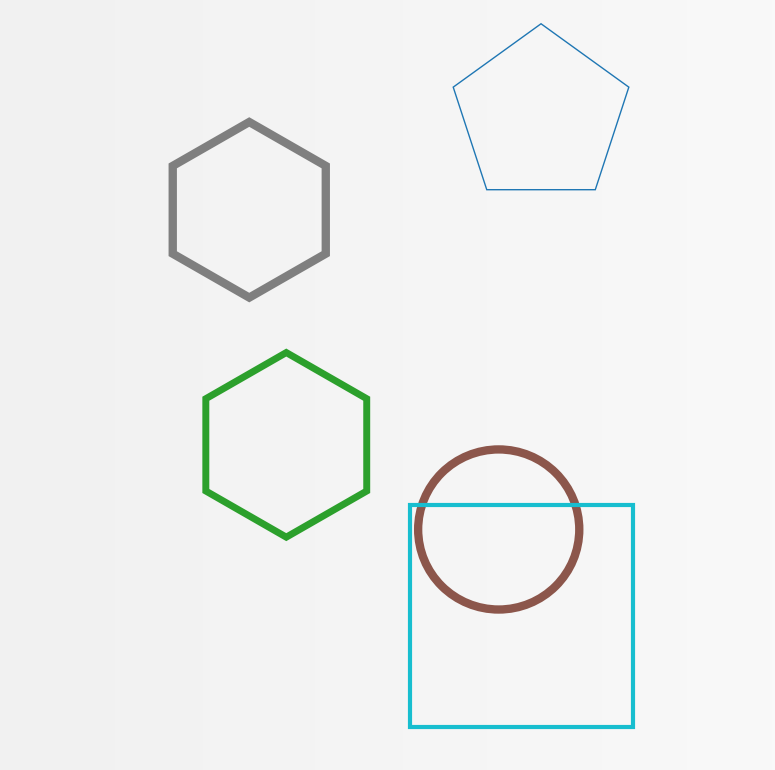[{"shape": "pentagon", "thickness": 0.5, "radius": 0.6, "center": [0.698, 0.85]}, {"shape": "hexagon", "thickness": 2.5, "radius": 0.6, "center": [0.369, 0.422]}, {"shape": "circle", "thickness": 3, "radius": 0.52, "center": [0.644, 0.312]}, {"shape": "hexagon", "thickness": 3, "radius": 0.57, "center": [0.322, 0.728]}, {"shape": "square", "thickness": 1.5, "radius": 0.72, "center": [0.673, 0.2]}]